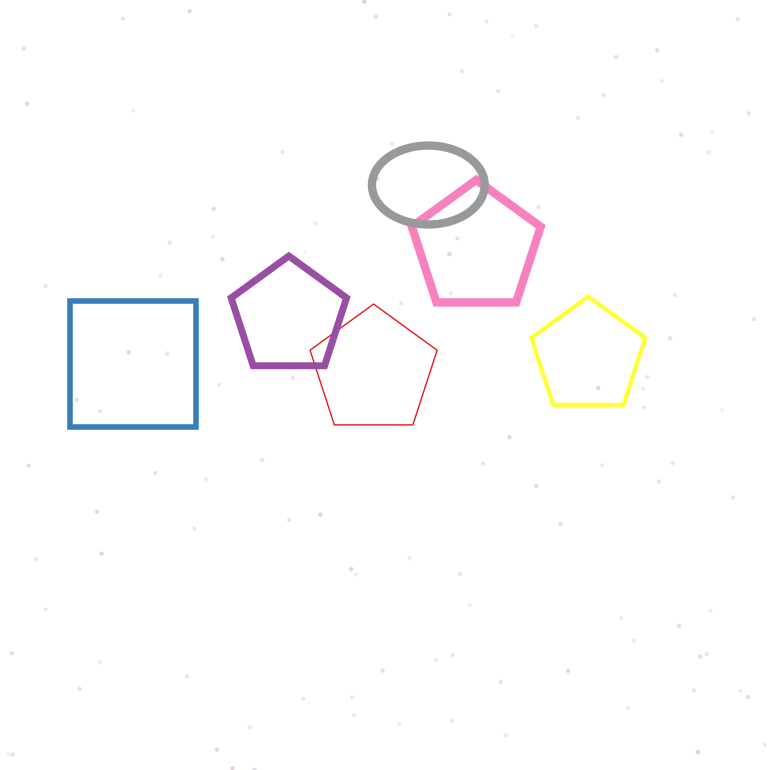[{"shape": "pentagon", "thickness": 0.5, "radius": 0.43, "center": [0.485, 0.518]}, {"shape": "square", "thickness": 2, "radius": 0.41, "center": [0.173, 0.527]}, {"shape": "pentagon", "thickness": 2.5, "radius": 0.39, "center": [0.375, 0.589]}, {"shape": "pentagon", "thickness": 1.5, "radius": 0.39, "center": [0.764, 0.537]}, {"shape": "pentagon", "thickness": 3, "radius": 0.44, "center": [0.619, 0.678]}, {"shape": "oval", "thickness": 3, "radius": 0.37, "center": [0.556, 0.76]}]